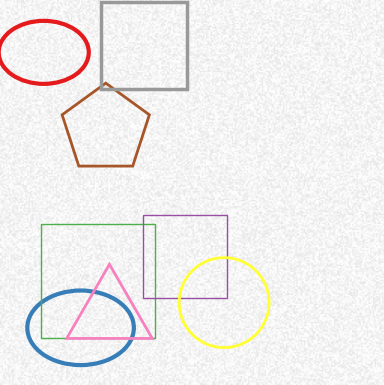[{"shape": "oval", "thickness": 3, "radius": 0.58, "center": [0.114, 0.864]}, {"shape": "oval", "thickness": 3, "radius": 0.69, "center": [0.209, 0.149]}, {"shape": "square", "thickness": 1, "radius": 0.74, "center": [0.255, 0.27]}, {"shape": "square", "thickness": 1, "radius": 0.54, "center": [0.48, 0.334]}, {"shape": "circle", "thickness": 2, "radius": 0.58, "center": [0.582, 0.214]}, {"shape": "pentagon", "thickness": 2, "radius": 0.6, "center": [0.275, 0.665]}, {"shape": "triangle", "thickness": 2, "radius": 0.64, "center": [0.284, 0.185]}, {"shape": "square", "thickness": 2.5, "radius": 0.56, "center": [0.374, 0.882]}]